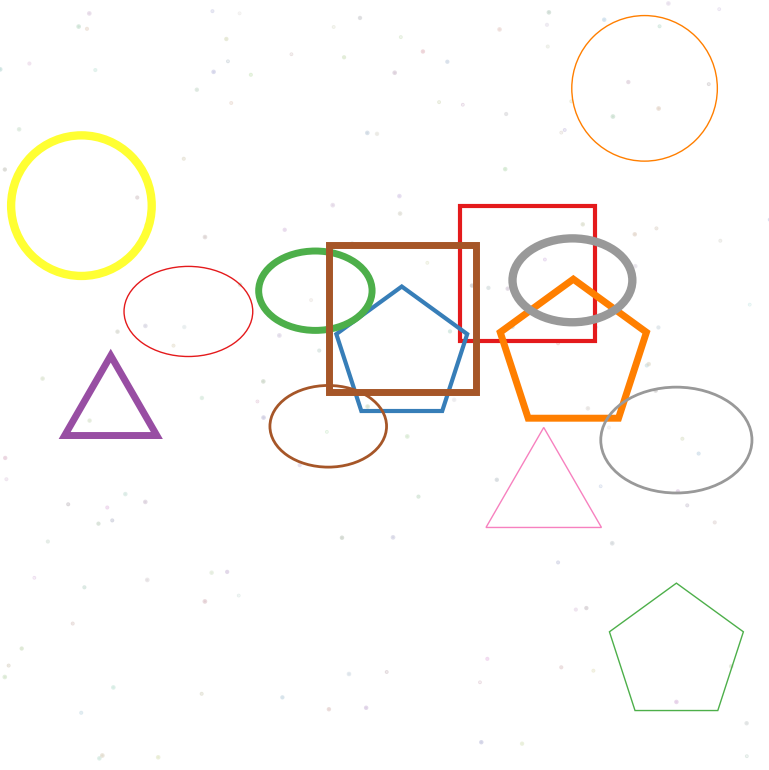[{"shape": "oval", "thickness": 0.5, "radius": 0.42, "center": [0.245, 0.596]}, {"shape": "square", "thickness": 1.5, "radius": 0.44, "center": [0.685, 0.645]}, {"shape": "pentagon", "thickness": 1.5, "radius": 0.45, "center": [0.522, 0.539]}, {"shape": "oval", "thickness": 2.5, "radius": 0.37, "center": [0.41, 0.622]}, {"shape": "pentagon", "thickness": 0.5, "radius": 0.46, "center": [0.878, 0.151]}, {"shape": "triangle", "thickness": 2.5, "radius": 0.35, "center": [0.144, 0.469]}, {"shape": "pentagon", "thickness": 2.5, "radius": 0.5, "center": [0.745, 0.538]}, {"shape": "circle", "thickness": 0.5, "radius": 0.47, "center": [0.837, 0.885]}, {"shape": "circle", "thickness": 3, "radius": 0.46, "center": [0.106, 0.733]}, {"shape": "oval", "thickness": 1, "radius": 0.38, "center": [0.426, 0.446]}, {"shape": "square", "thickness": 2.5, "radius": 0.48, "center": [0.523, 0.586]}, {"shape": "triangle", "thickness": 0.5, "radius": 0.43, "center": [0.706, 0.358]}, {"shape": "oval", "thickness": 1, "radius": 0.49, "center": [0.878, 0.428]}, {"shape": "oval", "thickness": 3, "radius": 0.39, "center": [0.743, 0.636]}]